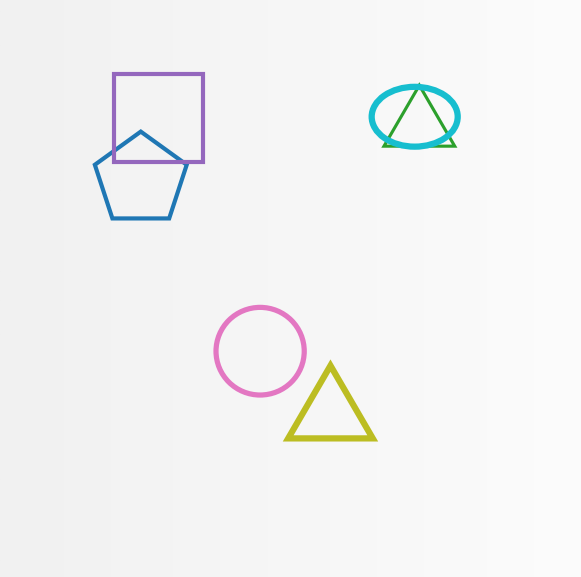[{"shape": "pentagon", "thickness": 2, "radius": 0.42, "center": [0.242, 0.688]}, {"shape": "triangle", "thickness": 1.5, "radius": 0.35, "center": [0.721, 0.781]}, {"shape": "square", "thickness": 2, "radius": 0.38, "center": [0.273, 0.795]}, {"shape": "circle", "thickness": 2.5, "radius": 0.38, "center": [0.448, 0.391]}, {"shape": "triangle", "thickness": 3, "radius": 0.42, "center": [0.569, 0.282]}, {"shape": "oval", "thickness": 3, "radius": 0.37, "center": [0.713, 0.797]}]